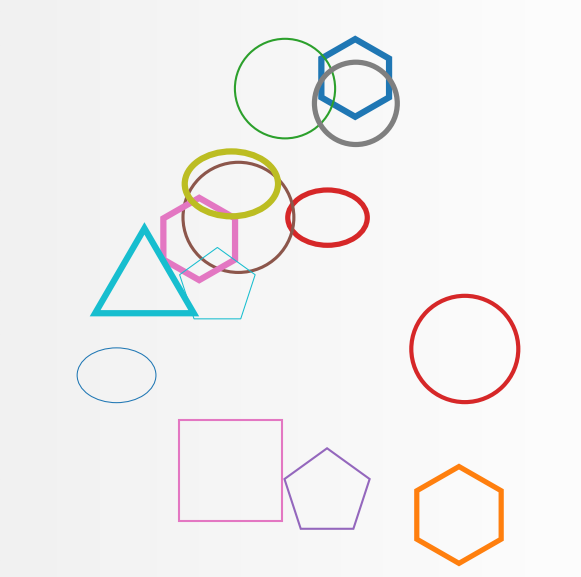[{"shape": "hexagon", "thickness": 3, "radius": 0.34, "center": [0.611, 0.864]}, {"shape": "oval", "thickness": 0.5, "radius": 0.34, "center": [0.201, 0.349]}, {"shape": "hexagon", "thickness": 2.5, "radius": 0.42, "center": [0.79, 0.107]}, {"shape": "circle", "thickness": 1, "radius": 0.43, "center": [0.49, 0.846]}, {"shape": "oval", "thickness": 2.5, "radius": 0.34, "center": [0.563, 0.622]}, {"shape": "circle", "thickness": 2, "radius": 0.46, "center": [0.8, 0.395]}, {"shape": "pentagon", "thickness": 1, "radius": 0.39, "center": [0.563, 0.146]}, {"shape": "circle", "thickness": 1.5, "radius": 0.48, "center": [0.41, 0.623]}, {"shape": "hexagon", "thickness": 3, "radius": 0.36, "center": [0.343, 0.585]}, {"shape": "square", "thickness": 1, "radius": 0.44, "center": [0.397, 0.184]}, {"shape": "circle", "thickness": 2.5, "radius": 0.36, "center": [0.612, 0.82]}, {"shape": "oval", "thickness": 3, "radius": 0.4, "center": [0.398, 0.681]}, {"shape": "pentagon", "thickness": 0.5, "radius": 0.34, "center": [0.374, 0.502]}, {"shape": "triangle", "thickness": 3, "radius": 0.49, "center": [0.248, 0.506]}]